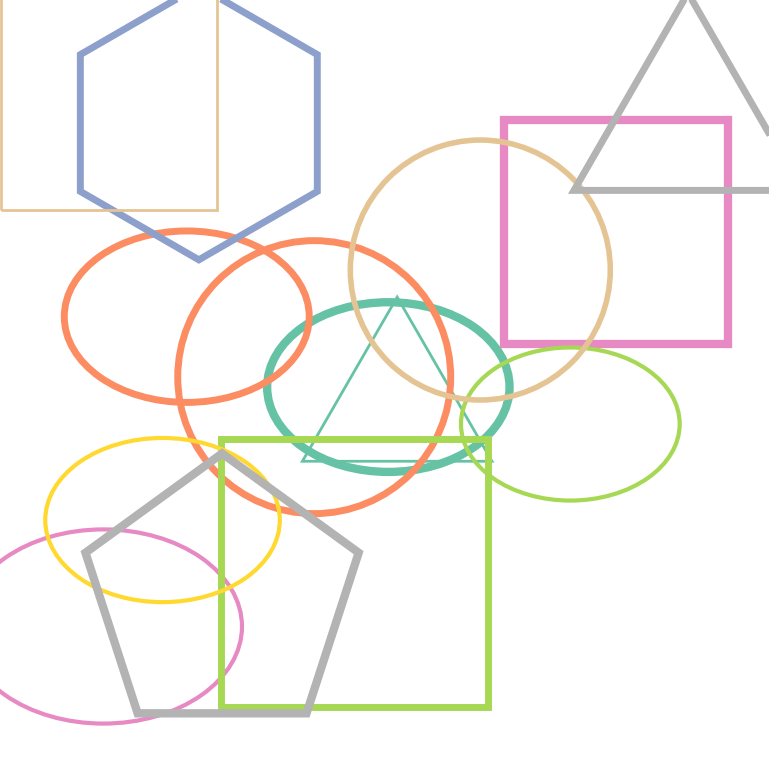[{"shape": "triangle", "thickness": 1, "radius": 0.71, "center": [0.516, 0.472]}, {"shape": "oval", "thickness": 3, "radius": 0.79, "center": [0.504, 0.497]}, {"shape": "oval", "thickness": 2.5, "radius": 0.8, "center": [0.243, 0.589]}, {"shape": "circle", "thickness": 2.5, "radius": 0.89, "center": [0.408, 0.51]}, {"shape": "hexagon", "thickness": 2.5, "radius": 0.89, "center": [0.258, 0.84]}, {"shape": "square", "thickness": 3, "radius": 0.73, "center": [0.8, 0.699]}, {"shape": "oval", "thickness": 1.5, "radius": 0.9, "center": [0.134, 0.186]}, {"shape": "oval", "thickness": 1.5, "radius": 0.71, "center": [0.741, 0.449]}, {"shape": "square", "thickness": 2.5, "radius": 0.87, "center": [0.461, 0.256]}, {"shape": "oval", "thickness": 1.5, "radius": 0.76, "center": [0.211, 0.325]}, {"shape": "circle", "thickness": 2, "radius": 0.84, "center": [0.624, 0.649]}, {"shape": "square", "thickness": 1, "radius": 0.7, "center": [0.142, 0.867]}, {"shape": "pentagon", "thickness": 3, "radius": 0.93, "center": [0.288, 0.225]}, {"shape": "triangle", "thickness": 2.5, "radius": 0.85, "center": [0.893, 0.838]}]